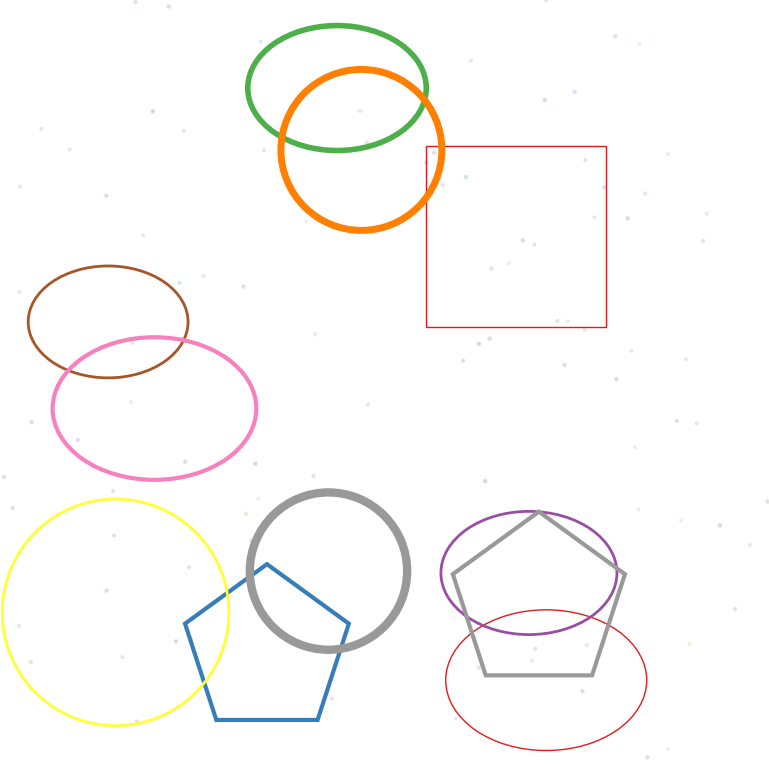[{"shape": "oval", "thickness": 0.5, "radius": 0.65, "center": [0.709, 0.117]}, {"shape": "square", "thickness": 0.5, "radius": 0.59, "center": [0.67, 0.693]}, {"shape": "pentagon", "thickness": 1.5, "radius": 0.56, "center": [0.347, 0.155]}, {"shape": "oval", "thickness": 2, "radius": 0.58, "center": [0.438, 0.886]}, {"shape": "oval", "thickness": 1, "radius": 0.57, "center": [0.687, 0.256]}, {"shape": "circle", "thickness": 2.5, "radius": 0.52, "center": [0.469, 0.805]}, {"shape": "circle", "thickness": 1, "radius": 0.74, "center": [0.15, 0.205]}, {"shape": "oval", "thickness": 1, "radius": 0.52, "center": [0.14, 0.582]}, {"shape": "oval", "thickness": 1.5, "radius": 0.66, "center": [0.201, 0.469]}, {"shape": "pentagon", "thickness": 1.5, "radius": 0.59, "center": [0.7, 0.218]}, {"shape": "circle", "thickness": 3, "radius": 0.51, "center": [0.427, 0.258]}]